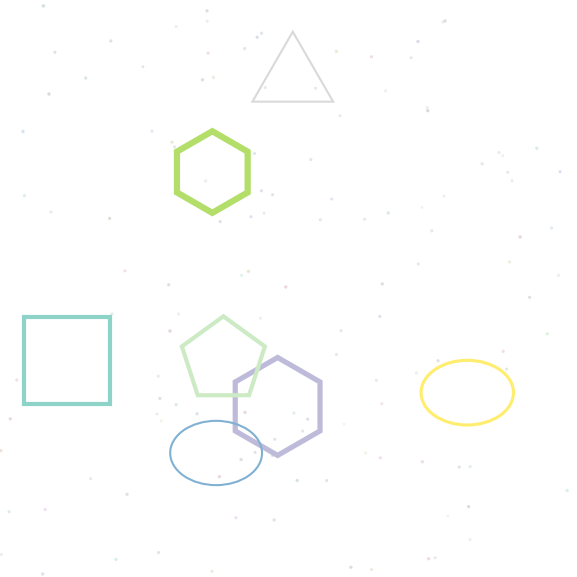[{"shape": "square", "thickness": 2, "radius": 0.38, "center": [0.116, 0.375]}, {"shape": "hexagon", "thickness": 2.5, "radius": 0.42, "center": [0.481, 0.295]}, {"shape": "oval", "thickness": 1, "radius": 0.4, "center": [0.374, 0.215]}, {"shape": "hexagon", "thickness": 3, "radius": 0.35, "center": [0.368, 0.701]}, {"shape": "triangle", "thickness": 1, "radius": 0.4, "center": [0.507, 0.863]}, {"shape": "pentagon", "thickness": 2, "radius": 0.38, "center": [0.387, 0.376]}, {"shape": "oval", "thickness": 1.5, "radius": 0.4, "center": [0.809, 0.319]}]